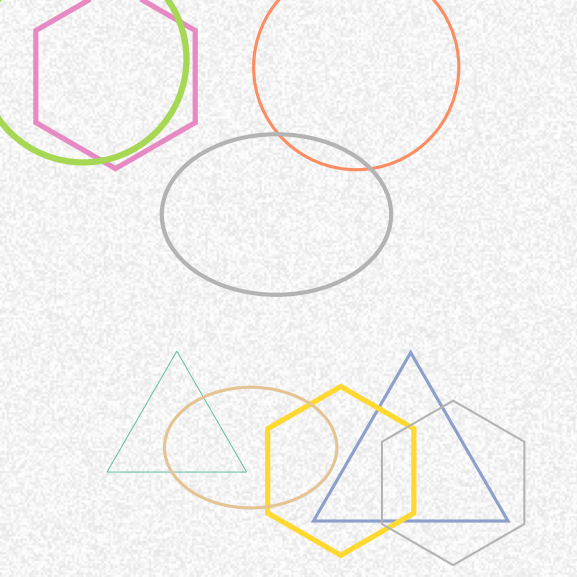[{"shape": "triangle", "thickness": 0.5, "radius": 0.7, "center": [0.306, 0.252]}, {"shape": "circle", "thickness": 1.5, "radius": 0.89, "center": [0.617, 0.883]}, {"shape": "triangle", "thickness": 1.5, "radius": 0.97, "center": [0.711, 0.194]}, {"shape": "hexagon", "thickness": 2.5, "radius": 0.8, "center": [0.2, 0.867]}, {"shape": "circle", "thickness": 3, "radius": 0.9, "center": [0.144, 0.897]}, {"shape": "hexagon", "thickness": 2.5, "radius": 0.73, "center": [0.59, 0.184]}, {"shape": "oval", "thickness": 1.5, "radius": 0.75, "center": [0.434, 0.224]}, {"shape": "hexagon", "thickness": 1, "radius": 0.71, "center": [0.785, 0.163]}, {"shape": "oval", "thickness": 2, "radius": 0.99, "center": [0.479, 0.628]}]